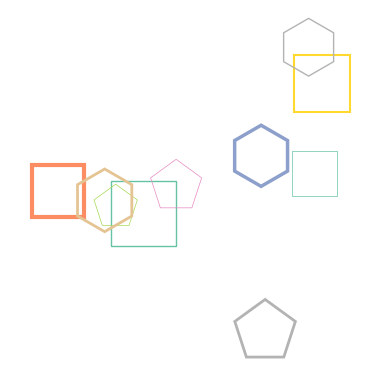[{"shape": "square", "thickness": 0.5, "radius": 0.3, "center": [0.817, 0.549]}, {"shape": "square", "thickness": 1, "radius": 0.42, "center": [0.373, 0.446]}, {"shape": "square", "thickness": 3, "radius": 0.34, "center": [0.152, 0.504]}, {"shape": "hexagon", "thickness": 2.5, "radius": 0.4, "center": [0.678, 0.595]}, {"shape": "pentagon", "thickness": 0.5, "radius": 0.35, "center": [0.457, 0.517]}, {"shape": "pentagon", "thickness": 0.5, "radius": 0.3, "center": [0.3, 0.462]}, {"shape": "square", "thickness": 1.5, "radius": 0.37, "center": [0.837, 0.784]}, {"shape": "hexagon", "thickness": 2, "radius": 0.41, "center": [0.272, 0.48]}, {"shape": "pentagon", "thickness": 2, "radius": 0.41, "center": [0.689, 0.139]}, {"shape": "hexagon", "thickness": 1, "radius": 0.37, "center": [0.802, 0.877]}]